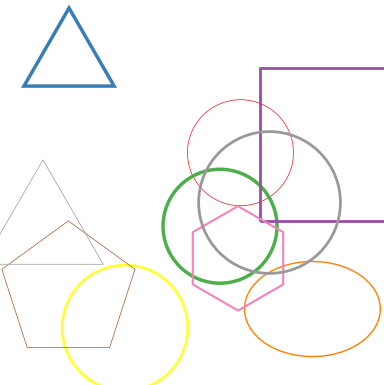[{"shape": "circle", "thickness": 0.5, "radius": 0.69, "center": [0.625, 0.603]}, {"shape": "triangle", "thickness": 2.5, "radius": 0.68, "center": [0.179, 0.844]}, {"shape": "circle", "thickness": 2.5, "radius": 0.74, "center": [0.571, 0.412]}, {"shape": "square", "thickness": 2, "radius": 0.99, "center": [0.875, 0.625]}, {"shape": "oval", "thickness": 1, "radius": 0.88, "center": [0.811, 0.197]}, {"shape": "circle", "thickness": 2, "radius": 0.82, "center": [0.325, 0.148]}, {"shape": "pentagon", "thickness": 0.5, "radius": 0.91, "center": [0.178, 0.244]}, {"shape": "hexagon", "thickness": 1.5, "radius": 0.68, "center": [0.618, 0.329]}, {"shape": "triangle", "thickness": 0.5, "radius": 0.9, "center": [0.112, 0.404]}, {"shape": "circle", "thickness": 2, "radius": 0.92, "center": [0.7, 0.474]}]